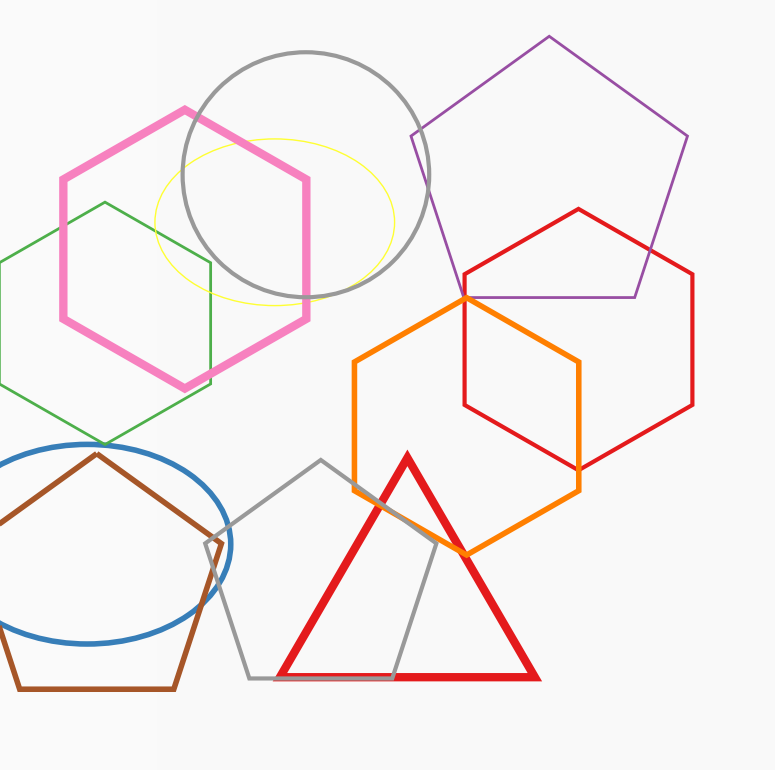[{"shape": "hexagon", "thickness": 1.5, "radius": 0.85, "center": [0.746, 0.559]}, {"shape": "triangle", "thickness": 3, "radius": 0.95, "center": [0.526, 0.215]}, {"shape": "oval", "thickness": 2, "radius": 0.93, "center": [0.113, 0.293]}, {"shape": "hexagon", "thickness": 1, "radius": 0.79, "center": [0.135, 0.58]}, {"shape": "pentagon", "thickness": 1, "radius": 0.94, "center": [0.709, 0.765]}, {"shape": "hexagon", "thickness": 2, "radius": 0.84, "center": [0.602, 0.446]}, {"shape": "oval", "thickness": 0.5, "radius": 0.77, "center": [0.355, 0.711]}, {"shape": "pentagon", "thickness": 2, "radius": 0.85, "center": [0.125, 0.242]}, {"shape": "hexagon", "thickness": 3, "radius": 0.91, "center": [0.239, 0.676]}, {"shape": "pentagon", "thickness": 1.5, "radius": 0.78, "center": [0.414, 0.246]}, {"shape": "circle", "thickness": 1.5, "radius": 0.8, "center": [0.395, 0.773]}]